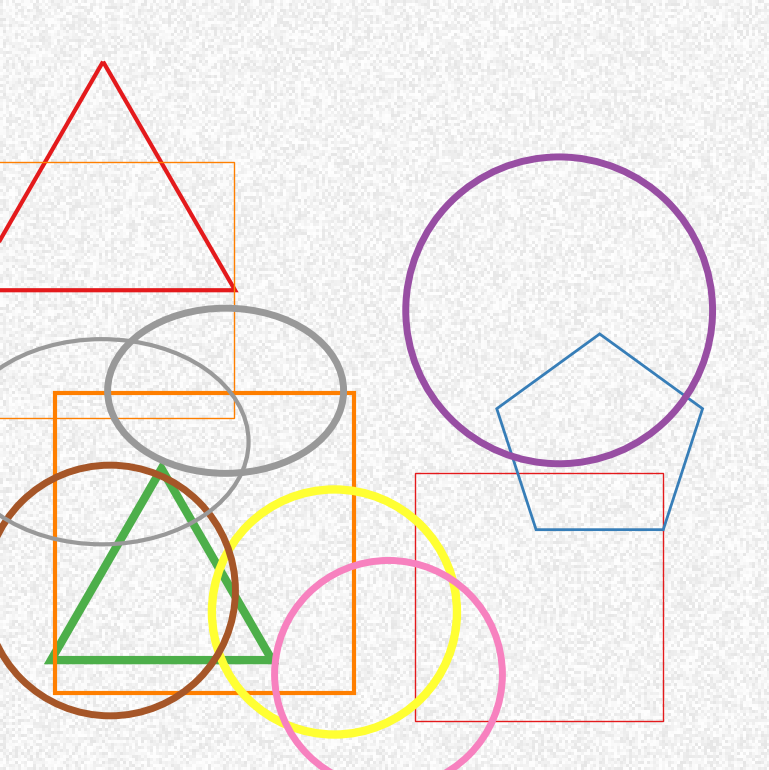[{"shape": "square", "thickness": 0.5, "radius": 0.81, "center": [0.7, 0.225]}, {"shape": "triangle", "thickness": 1.5, "radius": 0.99, "center": [0.134, 0.722]}, {"shape": "pentagon", "thickness": 1, "radius": 0.7, "center": [0.779, 0.426]}, {"shape": "triangle", "thickness": 3, "radius": 0.83, "center": [0.21, 0.226]}, {"shape": "circle", "thickness": 2.5, "radius": 1.0, "center": [0.726, 0.597]}, {"shape": "square", "thickness": 0.5, "radius": 0.83, "center": [0.138, 0.624]}, {"shape": "square", "thickness": 1.5, "radius": 0.97, "center": [0.266, 0.295]}, {"shape": "circle", "thickness": 3, "radius": 0.8, "center": [0.434, 0.205]}, {"shape": "circle", "thickness": 2.5, "radius": 0.81, "center": [0.143, 0.233]}, {"shape": "circle", "thickness": 2.5, "radius": 0.74, "center": [0.505, 0.124]}, {"shape": "oval", "thickness": 1.5, "radius": 0.95, "center": [0.132, 0.426]}, {"shape": "oval", "thickness": 2.5, "radius": 0.77, "center": [0.293, 0.493]}]